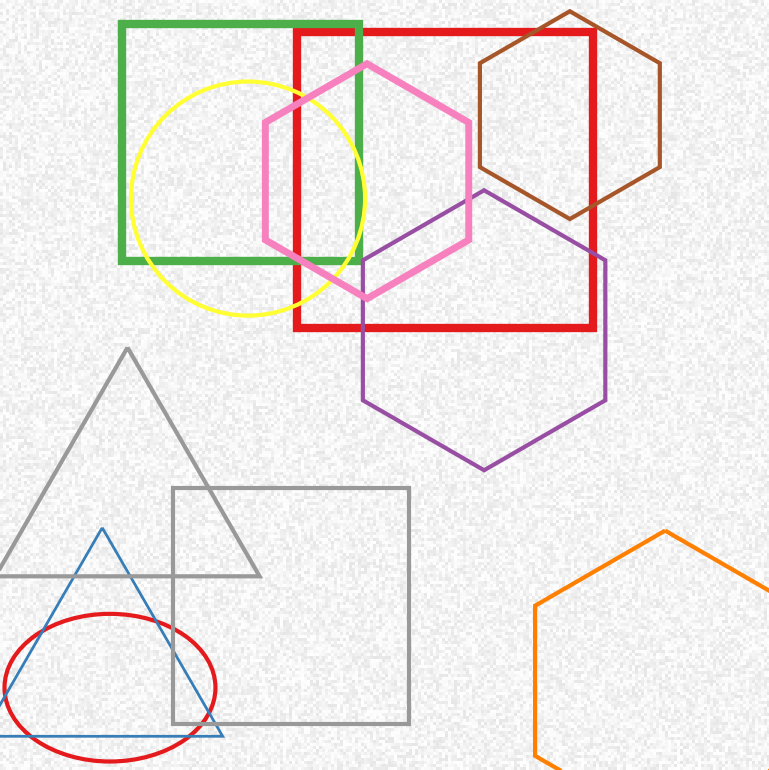[{"shape": "oval", "thickness": 1.5, "radius": 0.68, "center": [0.143, 0.107]}, {"shape": "square", "thickness": 3, "radius": 0.96, "center": [0.578, 0.766]}, {"shape": "triangle", "thickness": 1, "radius": 0.9, "center": [0.133, 0.134]}, {"shape": "square", "thickness": 3, "radius": 0.77, "center": [0.312, 0.815]}, {"shape": "hexagon", "thickness": 1.5, "radius": 0.91, "center": [0.629, 0.571]}, {"shape": "hexagon", "thickness": 1.5, "radius": 0.97, "center": [0.864, 0.116]}, {"shape": "circle", "thickness": 1.5, "radius": 0.76, "center": [0.322, 0.742]}, {"shape": "hexagon", "thickness": 1.5, "radius": 0.67, "center": [0.74, 0.85]}, {"shape": "hexagon", "thickness": 2.5, "radius": 0.76, "center": [0.477, 0.765]}, {"shape": "square", "thickness": 1.5, "radius": 0.77, "center": [0.378, 0.213]}, {"shape": "triangle", "thickness": 1.5, "radius": 0.99, "center": [0.166, 0.351]}]